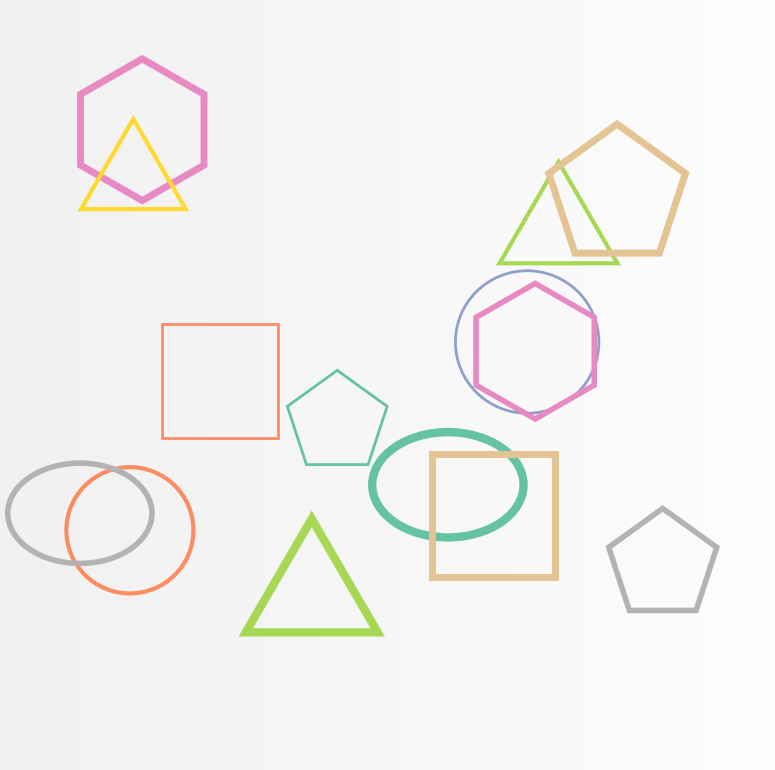[{"shape": "oval", "thickness": 3, "radius": 0.49, "center": [0.578, 0.37]}, {"shape": "pentagon", "thickness": 1, "radius": 0.34, "center": [0.435, 0.451]}, {"shape": "circle", "thickness": 1.5, "radius": 0.41, "center": [0.168, 0.311]}, {"shape": "square", "thickness": 1, "radius": 0.37, "center": [0.284, 0.505]}, {"shape": "circle", "thickness": 1, "radius": 0.46, "center": [0.68, 0.556]}, {"shape": "hexagon", "thickness": 2.5, "radius": 0.46, "center": [0.184, 0.832]}, {"shape": "hexagon", "thickness": 2, "radius": 0.44, "center": [0.691, 0.544]}, {"shape": "triangle", "thickness": 1.5, "radius": 0.44, "center": [0.721, 0.702]}, {"shape": "triangle", "thickness": 3, "radius": 0.49, "center": [0.402, 0.228]}, {"shape": "triangle", "thickness": 1.5, "radius": 0.39, "center": [0.172, 0.767]}, {"shape": "square", "thickness": 2.5, "radius": 0.4, "center": [0.637, 0.331]}, {"shape": "pentagon", "thickness": 2.5, "radius": 0.46, "center": [0.796, 0.746]}, {"shape": "pentagon", "thickness": 2, "radius": 0.37, "center": [0.855, 0.266]}, {"shape": "oval", "thickness": 2, "radius": 0.47, "center": [0.103, 0.333]}]